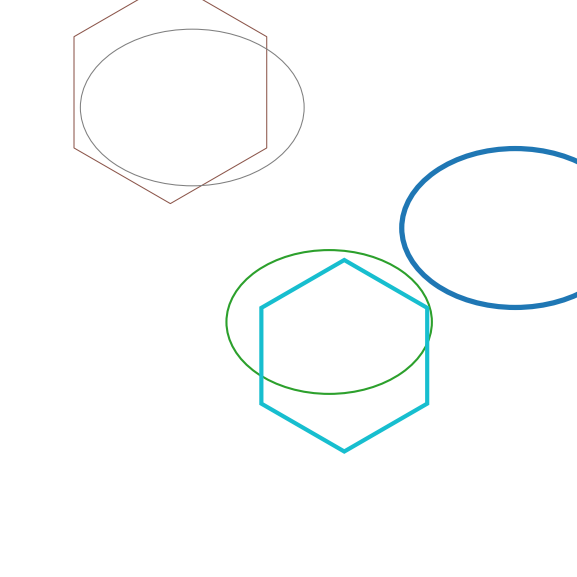[{"shape": "oval", "thickness": 2.5, "radius": 0.98, "center": [0.892, 0.604]}, {"shape": "oval", "thickness": 1, "radius": 0.89, "center": [0.57, 0.442]}, {"shape": "hexagon", "thickness": 0.5, "radius": 0.96, "center": [0.295, 0.839]}, {"shape": "oval", "thickness": 0.5, "radius": 0.97, "center": [0.333, 0.813]}, {"shape": "hexagon", "thickness": 2, "radius": 0.83, "center": [0.596, 0.383]}]